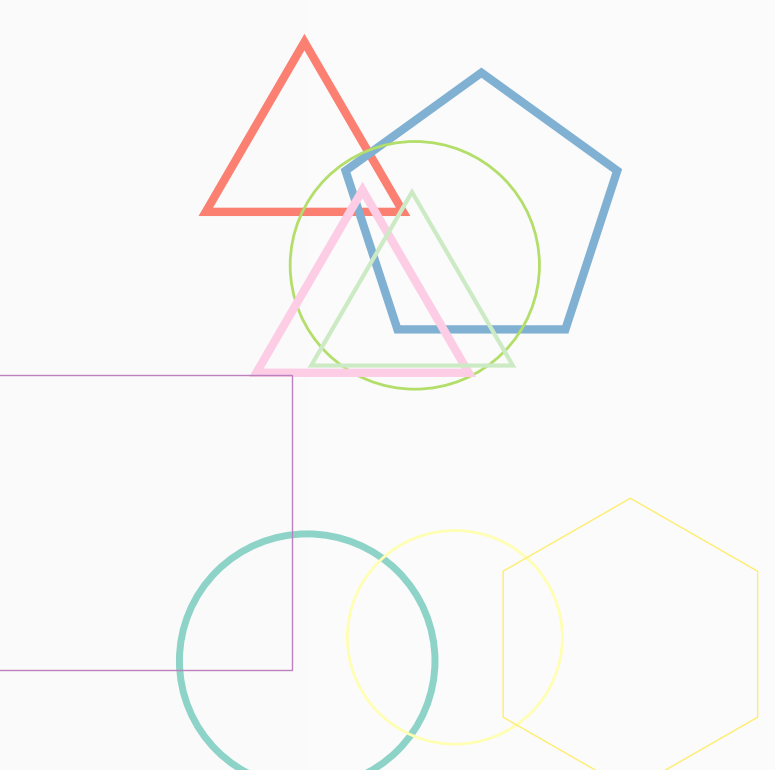[{"shape": "circle", "thickness": 2.5, "radius": 0.82, "center": [0.396, 0.142]}, {"shape": "circle", "thickness": 1, "radius": 0.69, "center": [0.587, 0.172]}, {"shape": "triangle", "thickness": 3, "radius": 0.74, "center": [0.393, 0.798]}, {"shape": "pentagon", "thickness": 3, "radius": 0.92, "center": [0.621, 0.721]}, {"shape": "circle", "thickness": 1, "radius": 0.8, "center": [0.535, 0.655]}, {"shape": "triangle", "thickness": 3, "radius": 0.79, "center": [0.468, 0.595]}, {"shape": "square", "thickness": 0.5, "radius": 0.96, "center": [0.185, 0.321]}, {"shape": "triangle", "thickness": 1.5, "radius": 0.75, "center": [0.532, 0.6]}, {"shape": "hexagon", "thickness": 0.5, "radius": 0.95, "center": [0.813, 0.163]}]